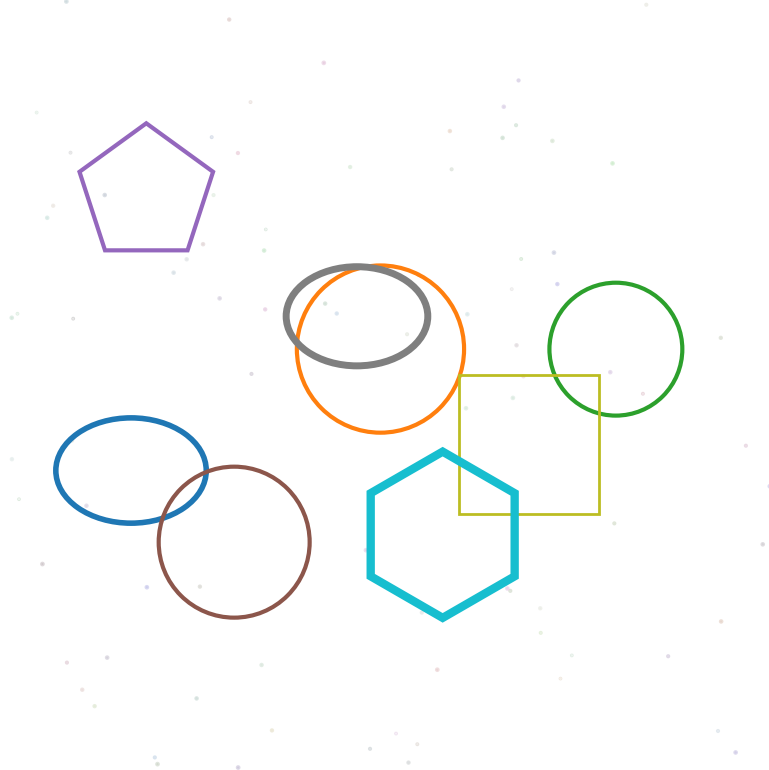[{"shape": "oval", "thickness": 2, "radius": 0.49, "center": [0.17, 0.389]}, {"shape": "circle", "thickness": 1.5, "radius": 0.54, "center": [0.494, 0.547]}, {"shape": "circle", "thickness": 1.5, "radius": 0.43, "center": [0.8, 0.547]}, {"shape": "pentagon", "thickness": 1.5, "radius": 0.46, "center": [0.19, 0.749]}, {"shape": "circle", "thickness": 1.5, "radius": 0.49, "center": [0.304, 0.296]}, {"shape": "oval", "thickness": 2.5, "radius": 0.46, "center": [0.464, 0.589]}, {"shape": "square", "thickness": 1, "radius": 0.45, "center": [0.687, 0.423]}, {"shape": "hexagon", "thickness": 3, "radius": 0.54, "center": [0.575, 0.306]}]